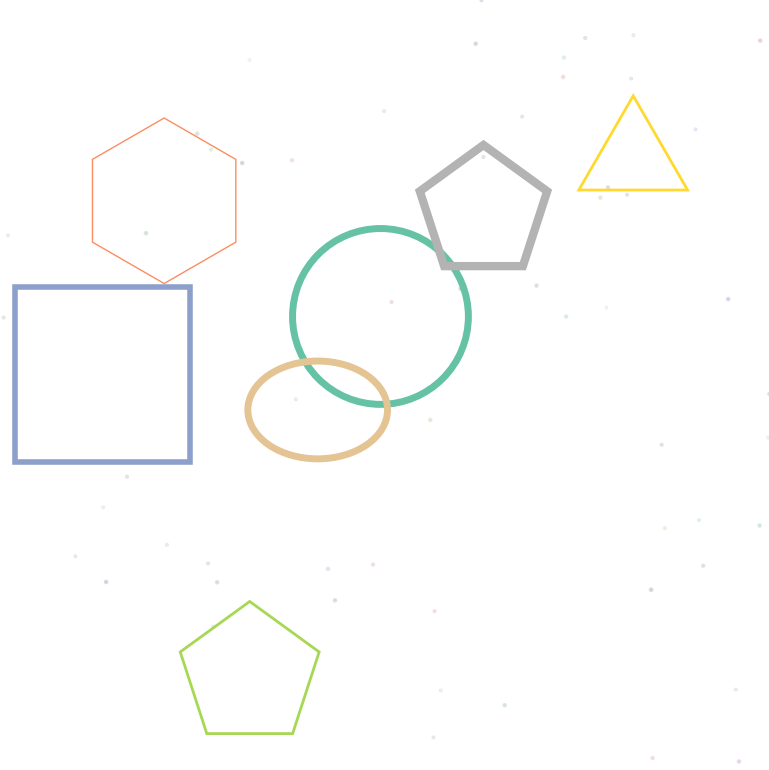[{"shape": "circle", "thickness": 2.5, "radius": 0.57, "center": [0.494, 0.589]}, {"shape": "hexagon", "thickness": 0.5, "radius": 0.54, "center": [0.213, 0.739]}, {"shape": "square", "thickness": 2, "radius": 0.57, "center": [0.133, 0.513]}, {"shape": "pentagon", "thickness": 1, "radius": 0.47, "center": [0.324, 0.124]}, {"shape": "triangle", "thickness": 1, "radius": 0.41, "center": [0.822, 0.794]}, {"shape": "oval", "thickness": 2.5, "radius": 0.45, "center": [0.413, 0.468]}, {"shape": "pentagon", "thickness": 3, "radius": 0.43, "center": [0.628, 0.725]}]